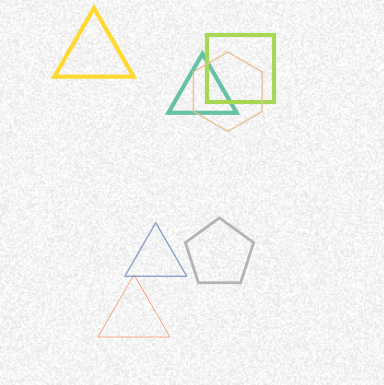[{"shape": "triangle", "thickness": 3, "radius": 0.51, "center": [0.526, 0.758]}, {"shape": "triangle", "thickness": 0.5, "radius": 0.54, "center": [0.348, 0.179]}, {"shape": "triangle", "thickness": 1, "radius": 0.46, "center": [0.405, 0.329]}, {"shape": "square", "thickness": 3, "radius": 0.44, "center": [0.625, 0.822]}, {"shape": "triangle", "thickness": 3, "radius": 0.59, "center": [0.244, 0.86]}, {"shape": "hexagon", "thickness": 1, "radius": 0.52, "center": [0.592, 0.762]}, {"shape": "pentagon", "thickness": 2, "radius": 0.47, "center": [0.57, 0.341]}]